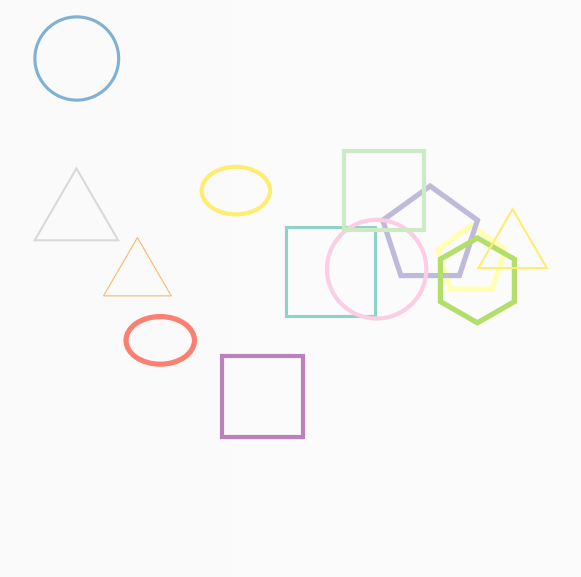[{"shape": "square", "thickness": 1.5, "radius": 0.38, "center": [0.569, 0.529]}, {"shape": "pentagon", "thickness": 2.5, "radius": 0.31, "center": [0.811, 0.548]}, {"shape": "pentagon", "thickness": 2.5, "radius": 0.43, "center": [0.74, 0.591]}, {"shape": "oval", "thickness": 2.5, "radius": 0.29, "center": [0.276, 0.41]}, {"shape": "circle", "thickness": 1.5, "radius": 0.36, "center": [0.132, 0.898]}, {"shape": "triangle", "thickness": 0.5, "radius": 0.34, "center": [0.236, 0.52]}, {"shape": "hexagon", "thickness": 2.5, "radius": 0.37, "center": [0.821, 0.514]}, {"shape": "circle", "thickness": 2, "radius": 0.43, "center": [0.648, 0.533]}, {"shape": "triangle", "thickness": 1, "radius": 0.41, "center": [0.131, 0.625]}, {"shape": "square", "thickness": 2, "radius": 0.35, "center": [0.451, 0.313]}, {"shape": "square", "thickness": 2, "radius": 0.34, "center": [0.661, 0.67]}, {"shape": "oval", "thickness": 2, "radius": 0.29, "center": [0.406, 0.669]}, {"shape": "triangle", "thickness": 1, "radius": 0.34, "center": [0.882, 0.569]}]